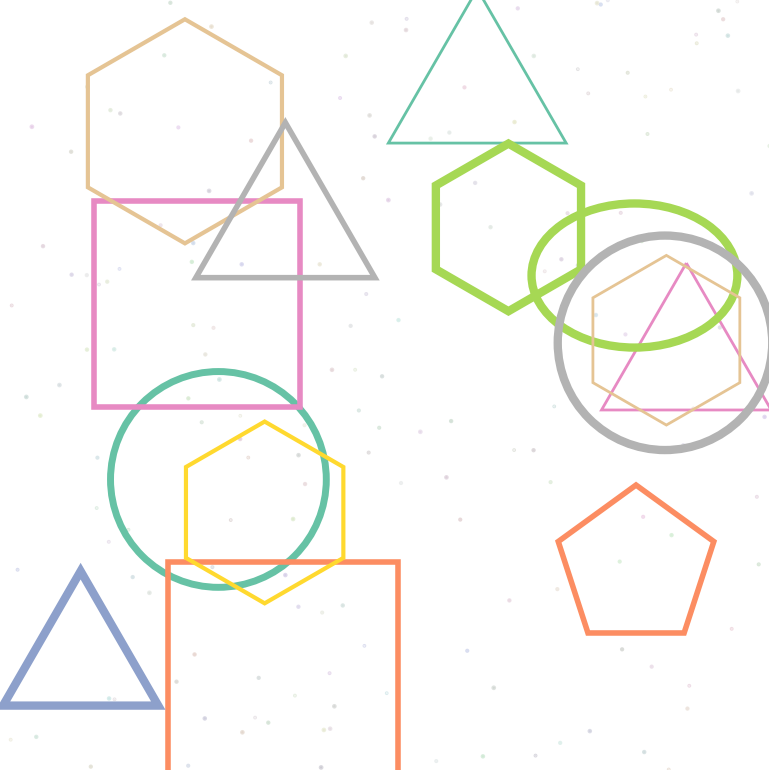[{"shape": "triangle", "thickness": 1, "radius": 0.67, "center": [0.62, 0.881]}, {"shape": "circle", "thickness": 2.5, "radius": 0.7, "center": [0.284, 0.377]}, {"shape": "pentagon", "thickness": 2, "radius": 0.53, "center": [0.826, 0.264]}, {"shape": "square", "thickness": 2, "radius": 0.75, "center": [0.368, 0.12]}, {"shape": "triangle", "thickness": 3, "radius": 0.58, "center": [0.105, 0.142]}, {"shape": "square", "thickness": 2, "radius": 0.67, "center": [0.256, 0.605]}, {"shape": "triangle", "thickness": 1, "radius": 0.64, "center": [0.891, 0.531]}, {"shape": "oval", "thickness": 3, "radius": 0.67, "center": [0.824, 0.642]}, {"shape": "hexagon", "thickness": 3, "radius": 0.54, "center": [0.66, 0.705]}, {"shape": "hexagon", "thickness": 1.5, "radius": 0.59, "center": [0.344, 0.334]}, {"shape": "hexagon", "thickness": 1.5, "radius": 0.73, "center": [0.24, 0.829]}, {"shape": "hexagon", "thickness": 1, "radius": 0.55, "center": [0.865, 0.558]}, {"shape": "triangle", "thickness": 2, "radius": 0.67, "center": [0.371, 0.707]}, {"shape": "circle", "thickness": 3, "radius": 0.7, "center": [0.864, 0.555]}]